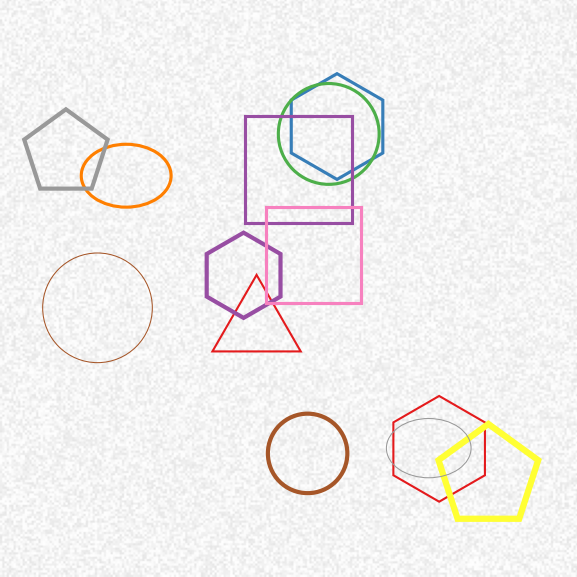[{"shape": "triangle", "thickness": 1, "radius": 0.44, "center": [0.444, 0.435]}, {"shape": "hexagon", "thickness": 1, "radius": 0.46, "center": [0.76, 0.222]}, {"shape": "hexagon", "thickness": 1.5, "radius": 0.46, "center": [0.584, 0.78]}, {"shape": "circle", "thickness": 1.5, "radius": 0.44, "center": [0.569, 0.767]}, {"shape": "square", "thickness": 1.5, "radius": 0.46, "center": [0.517, 0.705]}, {"shape": "hexagon", "thickness": 2, "radius": 0.37, "center": [0.422, 0.522]}, {"shape": "oval", "thickness": 1.5, "radius": 0.39, "center": [0.218, 0.695]}, {"shape": "pentagon", "thickness": 3, "radius": 0.45, "center": [0.846, 0.174]}, {"shape": "circle", "thickness": 0.5, "radius": 0.47, "center": [0.169, 0.466]}, {"shape": "circle", "thickness": 2, "radius": 0.34, "center": [0.533, 0.214]}, {"shape": "square", "thickness": 1.5, "radius": 0.41, "center": [0.543, 0.558]}, {"shape": "pentagon", "thickness": 2, "radius": 0.38, "center": [0.114, 0.734]}, {"shape": "oval", "thickness": 0.5, "radius": 0.37, "center": [0.742, 0.223]}]